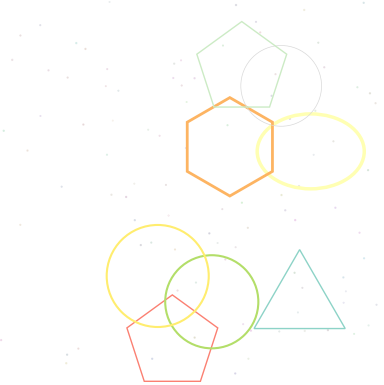[{"shape": "triangle", "thickness": 1, "radius": 0.68, "center": [0.778, 0.215]}, {"shape": "oval", "thickness": 2.5, "radius": 0.7, "center": [0.807, 0.607]}, {"shape": "pentagon", "thickness": 1, "radius": 0.62, "center": [0.448, 0.11]}, {"shape": "hexagon", "thickness": 2, "radius": 0.64, "center": [0.597, 0.619]}, {"shape": "circle", "thickness": 1.5, "radius": 0.6, "center": [0.55, 0.216]}, {"shape": "circle", "thickness": 0.5, "radius": 0.52, "center": [0.73, 0.777]}, {"shape": "pentagon", "thickness": 1, "radius": 0.61, "center": [0.628, 0.821]}, {"shape": "circle", "thickness": 1.5, "radius": 0.66, "center": [0.41, 0.283]}]